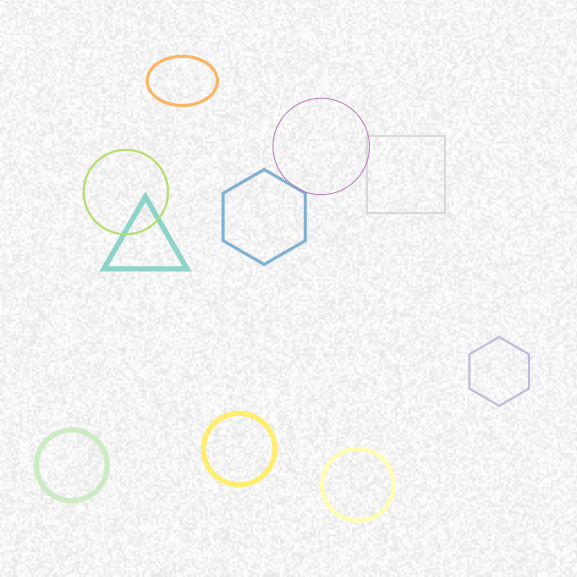[{"shape": "triangle", "thickness": 2.5, "radius": 0.42, "center": [0.252, 0.575]}, {"shape": "circle", "thickness": 2, "radius": 0.31, "center": [0.62, 0.16]}, {"shape": "hexagon", "thickness": 1, "radius": 0.3, "center": [0.864, 0.356]}, {"shape": "hexagon", "thickness": 1.5, "radius": 0.41, "center": [0.457, 0.623]}, {"shape": "oval", "thickness": 1.5, "radius": 0.3, "center": [0.316, 0.859]}, {"shape": "circle", "thickness": 1, "radius": 0.37, "center": [0.218, 0.667]}, {"shape": "square", "thickness": 1, "radius": 0.34, "center": [0.703, 0.697]}, {"shape": "circle", "thickness": 0.5, "radius": 0.42, "center": [0.556, 0.746]}, {"shape": "circle", "thickness": 2.5, "radius": 0.31, "center": [0.124, 0.193]}, {"shape": "circle", "thickness": 2.5, "radius": 0.31, "center": [0.414, 0.222]}]